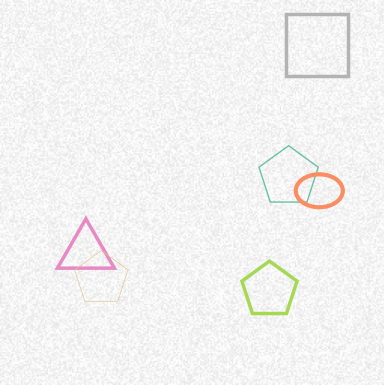[{"shape": "pentagon", "thickness": 1, "radius": 0.4, "center": [0.75, 0.541]}, {"shape": "oval", "thickness": 3, "radius": 0.31, "center": [0.829, 0.504]}, {"shape": "triangle", "thickness": 2.5, "radius": 0.43, "center": [0.223, 0.346]}, {"shape": "pentagon", "thickness": 2.5, "radius": 0.38, "center": [0.7, 0.247]}, {"shape": "pentagon", "thickness": 0.5, "radius": 0.36, "center": [0.263, 0.277]}, {"shape": "square", "thickness": 2.5, "radius": 0.4, "center": [0.824, 0.883]}]